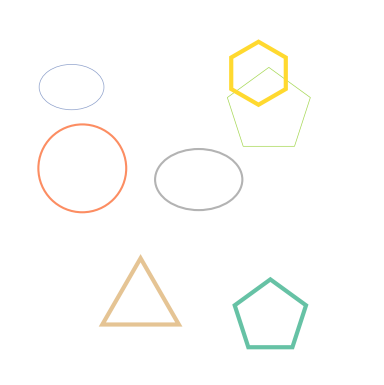[{"shape": "pentagon", "thickness": 3, "radius": 0.49, "center": [0.702, 0.177]}, {"shape": "circle", "thickness": 1.5, "radius": 0.57, "center": [0.214, 0.563]}, {"shape": "oval", "thickness": 0.5, "radius": 0.42, "center": [0.186, 0.774]}, {"shape": "pentagon", "thickness": 0.5, "radius": 0.57, "center": [0.698, 0.712]}, {"shape": "hexagon", "thickness": 3, "radius": 0.41, "center": [0.671, 0.81]}, {"shape": "triangle", "thickness": 3, "radius": 0.57, "center": [0.365, 0.214]}, {"shape": "oval", "thickness": 1.5, "radius": 0.57, "center": [0.516, 0.534]}]